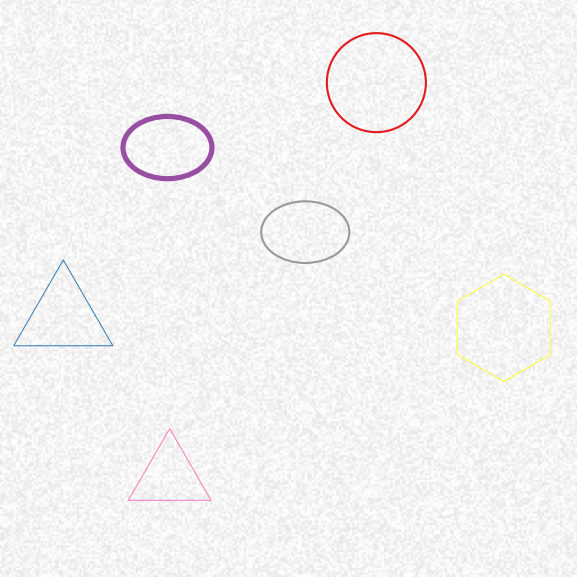[{"shape": "circle", "thickness": 1, "radius": 0.43, "center": [0.652, 0.856]}, {"shape": "triangle", "thickness": 0.5, "radius": 0.5, "center": [0.11, 0.45]}, {"shape": "oval", "thickness": 2.5, "radius": 0.39, "center": [0.29, 0.744]}, {"shape": "hexagon", "thickness": 0.5, "radius": 0.46, "center": [0.872, 0.431]}, {"shape": "triangle", "thickness": 0.5, "radius": 0.41, "center": [0.294, 0.174]}, {"shape": "oval", "thickness": 1, "radius": 0.38, "center": [0.529, 0.597]}]